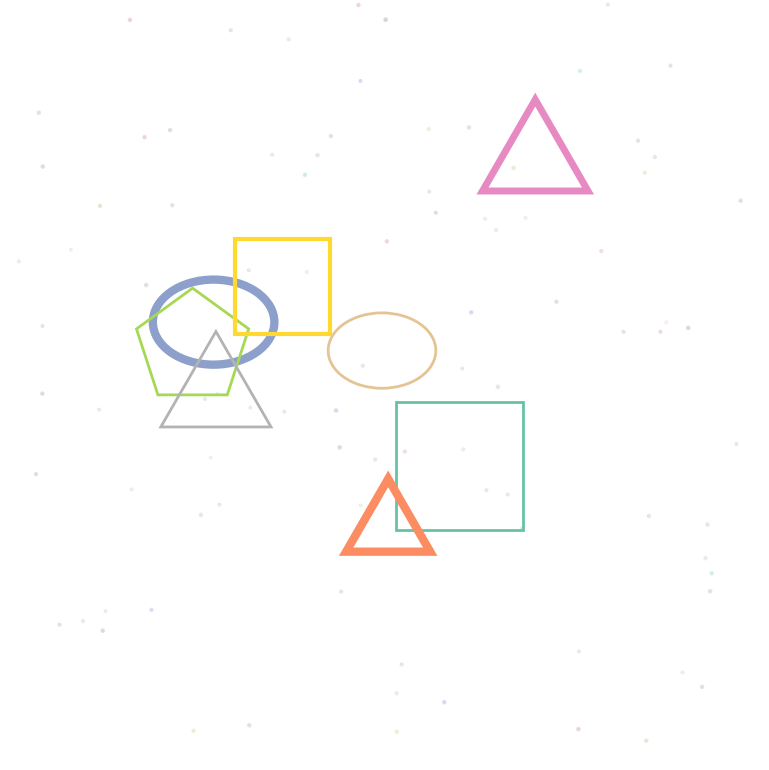[{"shape": "square", "thickness": 1, "radius": 0.41, "center": [0.597, 0.395]}, {"shape": "triangle", "thickness": 3, "radius": 0.32, "center": [0.504, 0.315]}, {"shape": "oval", "thickness": 3, "radius": 0.39, "center": [0.277, 0.582]}, {"shape": "triangle", "thickness": 2.5, "radius": 0.4, "center": [0.695, 0.792]}, {"shape": "pentagon", "thickness": 1, "radius": 0.38, "center": [0.25, 0.549]}, {"shape": "square", "thickness": 1.5, "radius": 0.31, "center": [0.367, 0.627]}, {"shape": "oval", "thickness": 1, "radius": 0.35, "center": [0.496, 0.545]}, {"shape": "triangle", "thickness": 1, "radius": 0.41, "center": [0.28, 0.487]}]